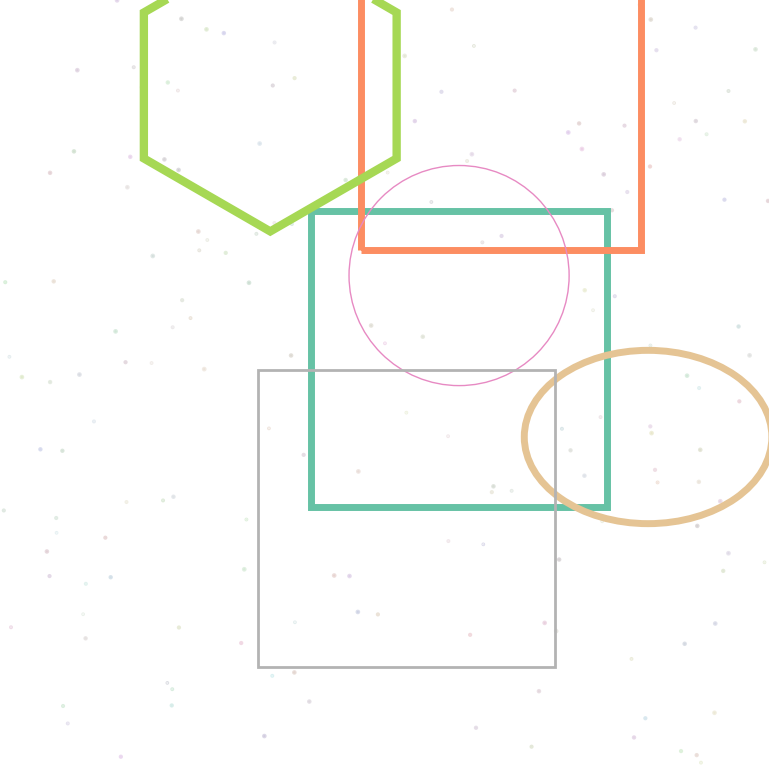[{"shape": "square", "thickness": 2.5, "radius": 0.96, "center": [0.596, 0.533]}, {"shape": "square", "thickness": 2.5, "radius": 0.91, "center": [0.651, 0.858]}, {"shape": "circle", "thickness": 0.5, "radius": 0.71, "center": [0.596, 0.642]}, {"shape": "hexagon", "thickness": 3, "radius": 0.95, "center": [0.351, 0.889]}, {"shape": "oval", "thickness": 2.5, "radius": 0.8, "center": [0.842, 0.432]}, {"shape": "square", "thickness": 1, "radius": 0.97, "center": [0.528, 0.326]}]